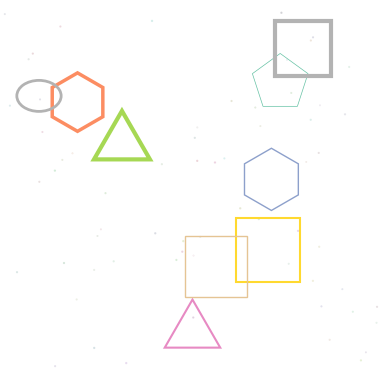[{"shape": "pentagon", "thickness": 0.5, "radius": 0.38, "center": [0.728, 0.785]}, {"shape": "hexagon", "thickness": 2.5, "radius": 0.38, "center": [0.201, 0.735]}, {"shape": "hexagon", "thickness": 1, "radius": 0.4, "center": [0.705, 0.534]}, {"shape": "triangle", "thickness": 1.5, "radius": 0.42, "center": [0.5, 0.139]}, {"shape": "triangle", "thickness": 3, "radius": 0.42, "center": [0.317, 0.628]}, {"shape": "square", "thickness": 1.5, "radius": 0.42, "center": [0.697, 0.352]}, {"shape": "square", "thickness": 1, "radius": 0.4, "center": [0.561, 0.309]}, {"shape": "square", "thickness": 3, "radius": 0.36, "center": [0.787, 0.874]}, {"shape": "oval", "thickness": 2, "radius": 0.29, "center": [0.101, 0.751]}]